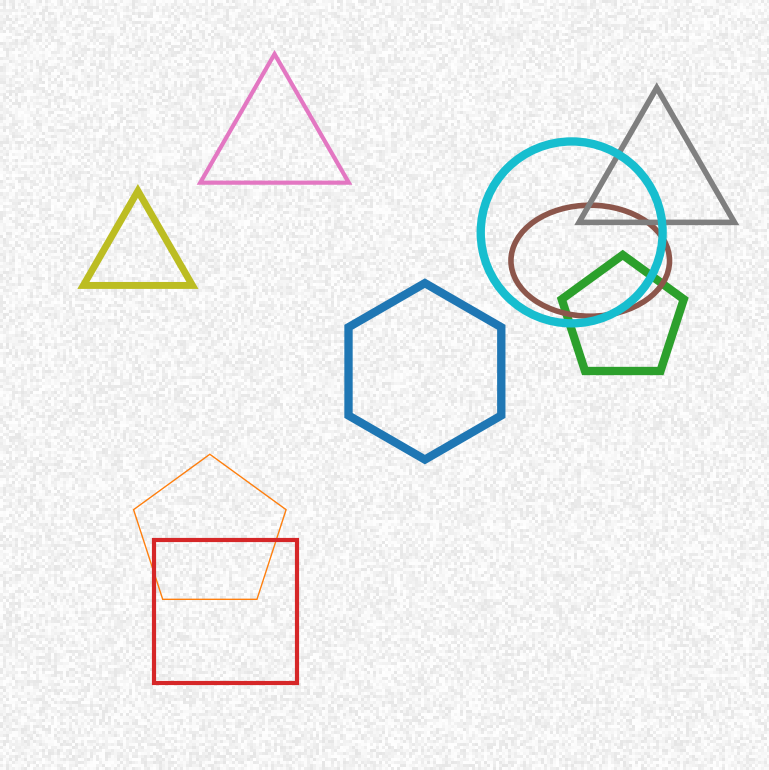[{"shape": "hexagon", "thickness": 3, "radius": 0.57, "center": [0.552, 0.518]}, {"shape": "pentagon", "thickness": 0.5, "radius": 0.52, "center": [0.273, 0.306]}, {"shape": "pentagon", "thickness": 3, "radius": 0.42, "center": [0.809, 0.586]}, {"shape": "square", "thickness": 1.5, "radius": 0.46, "center": [0.293, 0.206]}, {"shape": "oval", "thickness": 2, "radius": 0.51, "center": [0.767, 0.661]}, {"shape": "triangle", "thickness": 1.5, "radius": 0.56, "center": [0.357, 0.818]}, {"shape": "triangle", "thickness": 2, "radius": 0.58, "center": [0.853, 0.769]}, {"shape": "triangle", "thickness": 2.5, "radius": 0.41, "center": [0.179, 0.67]}, {"shape": "circle", "thickness": 3, "radius": 0.59, "center": [0.742, 0.698]}]